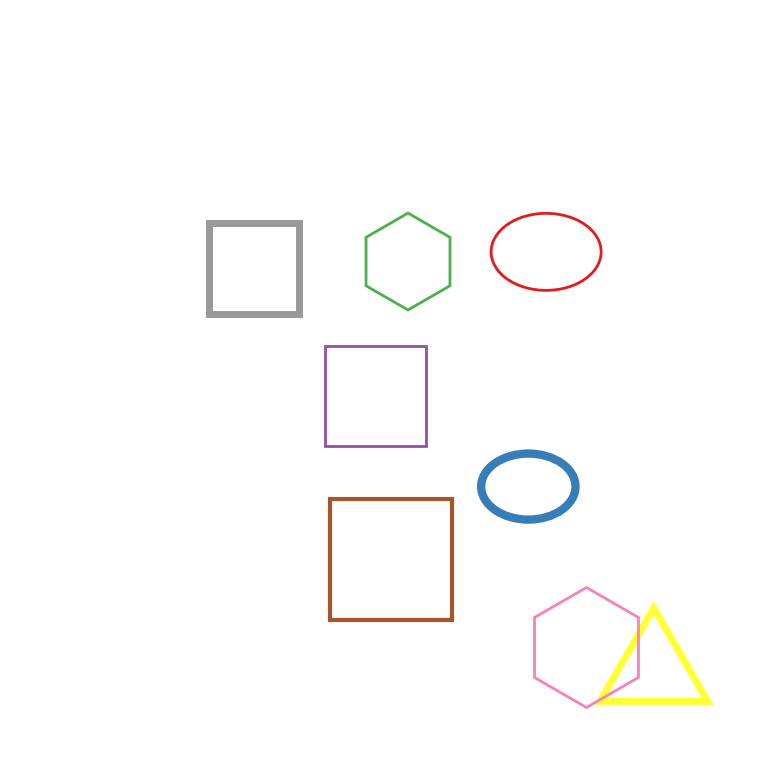[{"shape": "oval", "thickness": 1, "radius": 0.36, "center": [0.709, 0.673]}, {"shape": "oval", "thickness": 3, "radius": 0.31, "center": [0.686, 0.368]}, {"shape": "hexagon", "thickness": 1, "radius": 0.31, "center": [0.53, 0.66]}, {"shape": "square", "thickness": 1, "radius": 0.33, "center": [0.487, 0.486]}, {"shape": "triangle", "thickness": 2.5, "radius": 0.4, "center": [0.849, 0.13]}, {"shape": "square", "thickness": 1.5, "radius": 0.39, "center": [0.508, 0.273]}, {"shape": "hexagon", "thickness": 1, "radius": 0.39, "center": [0.762, 0.159]}, {"shape": "square", "thickness": 2.5, "radius": 0.29, "center": [0.33, 0.651]}]